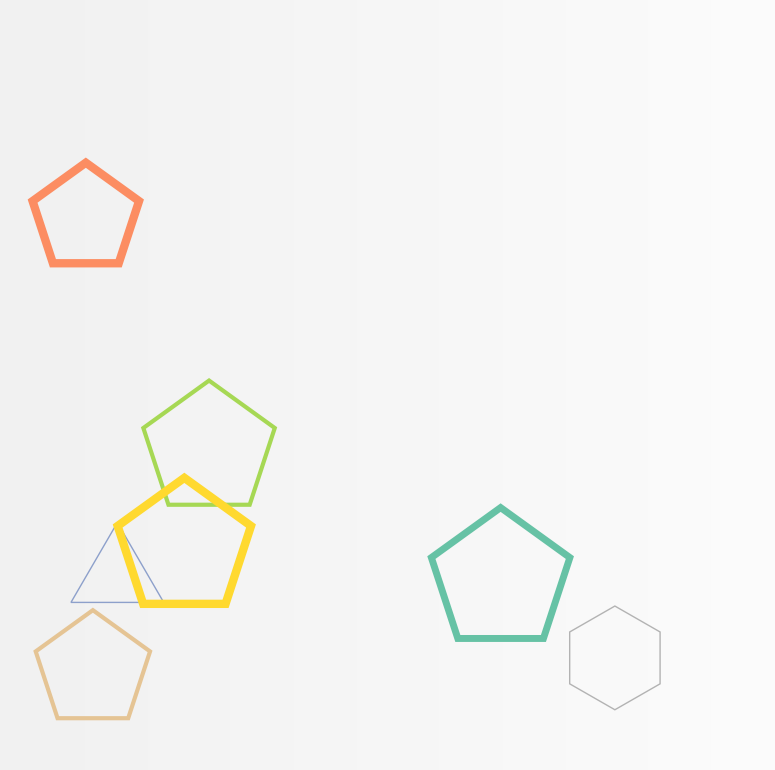[{"shape": "pentagon", "thickness": 2.5, "radius": 0.47, "center": [0.646, 0.247]}, {"shape": "pentagon", "thickness": 3, "radius": 0.36, "center": [0.111, 0.717]}, {"shape": "triangle", "thickness": 0.5, "radius": 0.35, "center": [0.151, 0.252]}, {"shape": "pentagon", "thickness": 1.5, "radius": 0.45, "center": [0.27, 0.417]}, {"shape": "pentagon", "thickness": 3, "radius": 0.45, "center": [0.238, 0.289]}, {"shape": "pentagon", "thickness": 1.5, "radius": 0.39, "center": [0.12, 0.13]}, {"shape": "hexagon", "thickness": 0.5, "radius": 0.34, "center": [0.793, 0.146]}]